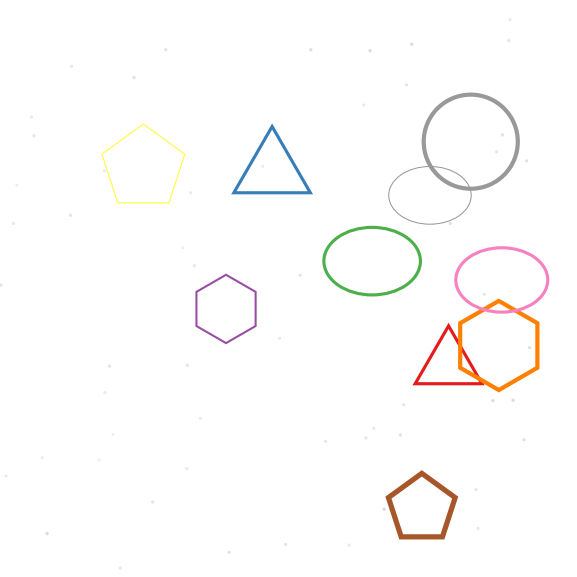[{"shape": "triangle", "thickness": 1.5, "radius": 0.33, "center": [0.777, 0.368]}, {"shape": "triangle", "thickness": 1.5, "radius": 0.38, "center": [0.471, 0.704]}, {"shape": "oval", "thickness": 1.5, "radius": 0.42, "center": [0.644, 0.547]}, {"shape": "hexagon", "thickness": 1, "radius": 0.3, "center": [0.391, 0.464]}, {"shape": "hexagon", "thickness": 2, "radius": 0.39, "center": [0.864, 0.401]}, {"shape": "pentagon", "thickness": 0.5, "radius": 0.38, "center": [0.248, 0.709]}, {"shape": "pentagon", "thickness": 2.5, "radius": 0.3, "center": [0.73, 0.119]}, {"shape": "oval", "thickness": 1.5, "radius": 0.4, "center": [0.869, 0.514]}, {"shape": "oval", "thickness": 0.5, "radius": 0.36, "center": [0.745, 0.661]}, {"shape": "circle", "thickness": 2, "radius": 0.41, "center": [0.815, 0.754]}]